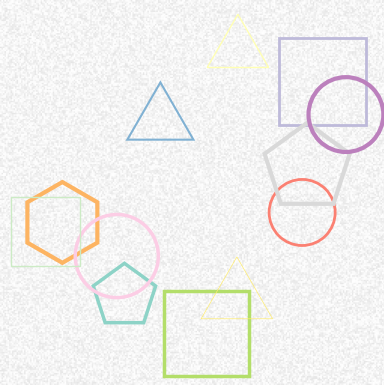[{"shape": "pentagon", "thickness": 2.5, "radius": 0.43, "center": [0.323, 0.231]}, {"shape": "triangle", "thickness": 1, "radius": 0.46, "center": [0.618, 0.871]}, {"shape": "square", "thickness": 2, "radius": 0.57, "center": [0.839, 0.789]}, {"shape": "circle", "thickness": 2, "radius": 0.43, "center": [0.785, 0.448]}, {"shape": "triangle", "thickness": 1.5, "radius": 0.5, "center": [0.417, 0.687]}, {"shape": "hexagon", "thickness": 3, "radius": 0.52, "center": [0.162, 0.422]}, {"shape": "square", "thickness": 2.5, "radius": 0.56, "center": [0.536, 0.134]}, {"shape": "circle", "thickness": 2.5, "radius": 0.54, "center": [0.303, 0.335]}, {"shape": "pentagon", "thickness": 3, "radius": 0.58, "center": [0.798, 0.565]}, {"shape": "circle", "thickness": 3, "radius": 0.49, "center": [0.899, 0.702]}, {"shape": "square", "thickness": 1, "radius": 0.45, "center": [0.118, 0.399]}, {"shape": "triangle", "thickness": 0.5, "radius": 0.54, "center": [0.615, 0.226]}]